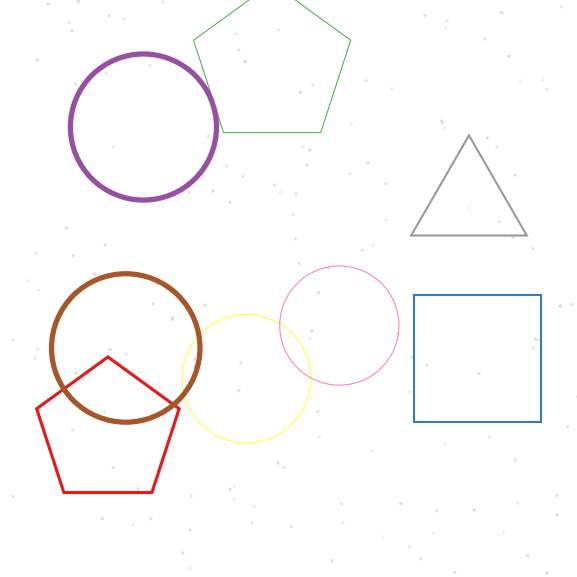[{"shape": "pentagon", "thickness": 1.5, "radius": 0.65, "center": [0.187, 0.251]}, {"shape": "square", "thickness": 1, "radius": 0.55, "center": [0.827, 0.378]}, {"shape": "pentagon", "thickness": 0.5, "radius": 0.72, "center": [0.471, 0.885]}, {"shape": "circle", "thickness": 2.5, "radius": 0.63, "center": [0.248, 0.779]}, {"shape": "circle", "thickness": 0.5, "radius": 0.56, "center": [0.427, 0.343]}, {"shape": "circle", "thickness": 2.5, "radius": 0.64, "center": [0.218, 0.397]}, {"shape": "circle", "thickness": 0.5, "radius": 0.52, "center": [0.588, 0.435]}, {"shape": "triangle", "thickness": 1, "radius": 0.58, "center": [0.812, 0.649]}]